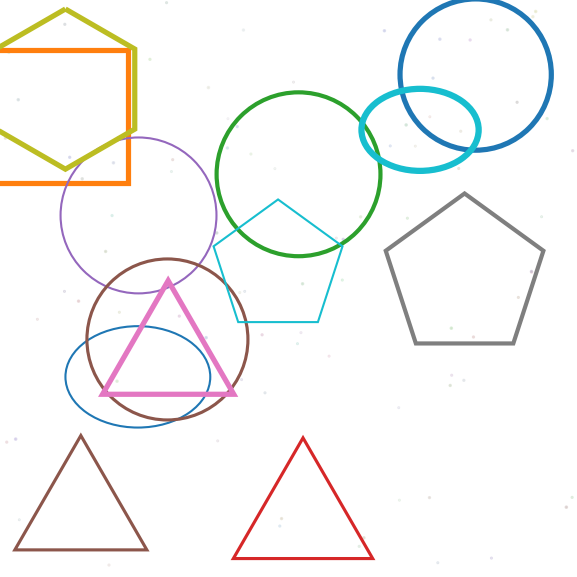[{"shape": "circle", "thickness": 2.5, "radius": 0.65, "center": [0.824, 0.87]}, {"shape": "oval", "thickness": 1, "radius": 0.63, "center": [0.239, 0.347]}, {"shape": "square", "thickness": 2.5, "radius": 0.58, "center": [0.106, 0.798]}, {"shape": "circle", "thickness": 2, "radius": 0.71, "center": [0.517, 0.697]}, {"shape": "triangle", "thickness": 1.5, "radius": 0.7, "center": [0.525, 0.102]}, {"shape": "circle", "thickness": 1, "radius": 0.67, "center": [0.24, 0.626]}, {"shape": "circle", "thickness": 1.5, "radius": 0.7, "center": [0.29, 0.411]}, {"shape": "triangle", "thickness": 1.5, "radius": 0.66, "center": [0.14, 0.113]}, {"shape": "triangle", "thickness": 2.5, "radius": 0.66, "center": [0.291, 0.382]}, {"shape": "pentagon", "thickness": 2, "radius": 0.72, "center": [0.804, 0.521]}, {"shape": "hexagon", "thickness": 2.5, "radius": 0.69, "center": [0.113, 0.845]}, {"shape": "pentagon", "thickness": 1, "radius": 0.59, "center": [0.481, 0.536]}, {"shape": "oval", "thickness": 3, "radius": 0.51, "center": [0.727, 0.774]}]